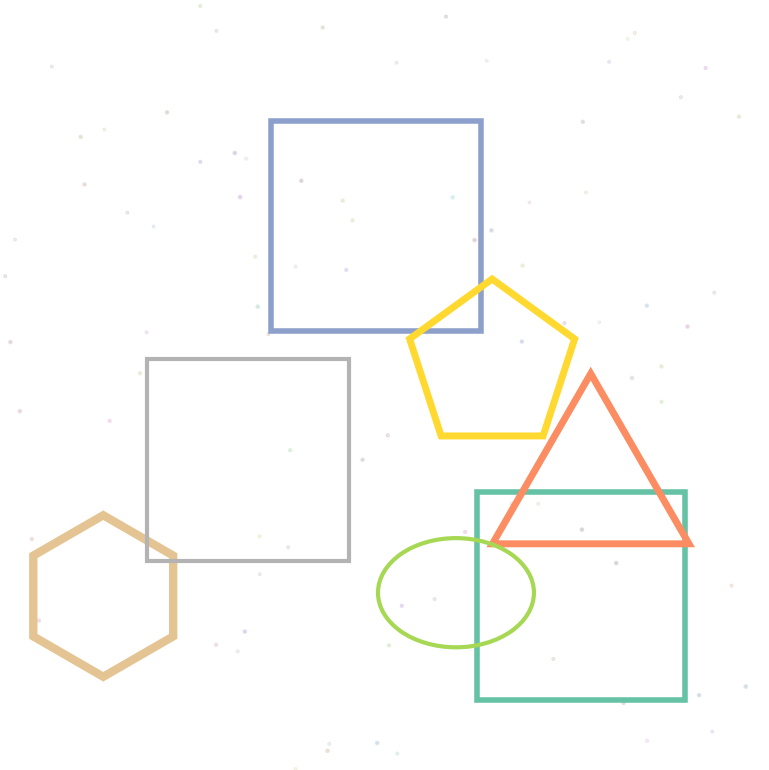[{"shape": "square", "thickness": 2, "radius": 0.68, "center": [0.755, 0.226]}, {"shape": "triangle", "thickness": 2.5, "radius": 0.74, "center": [0.767, 0.367]}, {"shape": "square", "thickness": 2, "radius": 0.68, "center": [0.488, 0.706]}, {"shape": "oval", "thickness": 1.5, "radius": 0.51, "center": [0.592, 0.23]}, {"shape": "pentagon", "thickness": 2.5, "radius": 0.56, "center": [0.639, 0.525]}, {"shape": "hexagon", "thickness": 3, "radius": 0.52, "center": [0.134, 0.226]}, {"shape": "square", "thickness": 1.5, "radius": 0.66, "center": [0.322, 0.402]}]